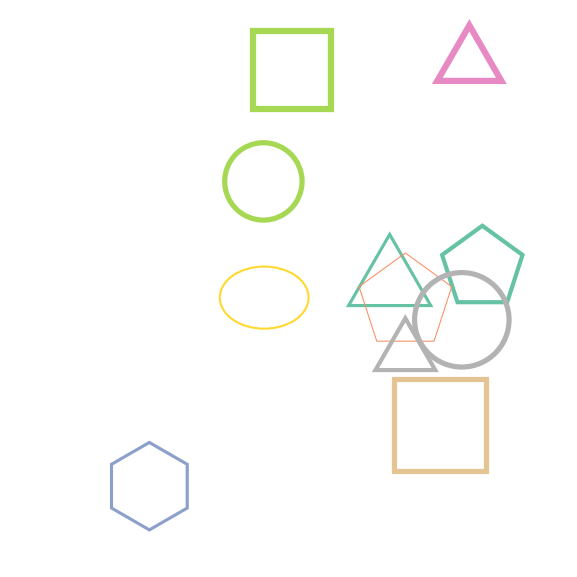[{"shape": "pentagon", "thickness": 2, "radius": 0.37, "center": [0.835, 0.535]}, {"shape": "triangle", "thickness": 1.5, "radius": 0.41, "center": [0.675, 0.511]}, {"shape": "pentagon", "thickness": 0.5, "radius": 0.42, "center": [0.702, 0.477]}, {"shape": "hexagon", "thickness": 1.5, "radius": 0.38, "center": [0.259, 0.157]}, {"shape": "triangle", "thickness": 3, "radius": 0.32, "center": [0.813, 0.891]}, {"shape": "circle", "thickness": 2.5, "radius": 0.33, "center": [0.456, 0.685]}, {"shape": "square", "thickness": 3, "radius": 0.34, "center": [0.506, 0.878]}, {"shape": "oval", "thickness": 1, "radius": 0.38, "center": [0.457, 0.484]}, {"shape": "square", "thickness": 2.5, "radius": 0.4, "center": [0.762, 0.263]}, {"shape": "circle", "thickness": 2.5, "radius": 0.41, "center": [0.8, 0.445]}, {"shape": "triangle", "thickness": 2, "radius": 0.3, "center": [0.702, 0.388]}]